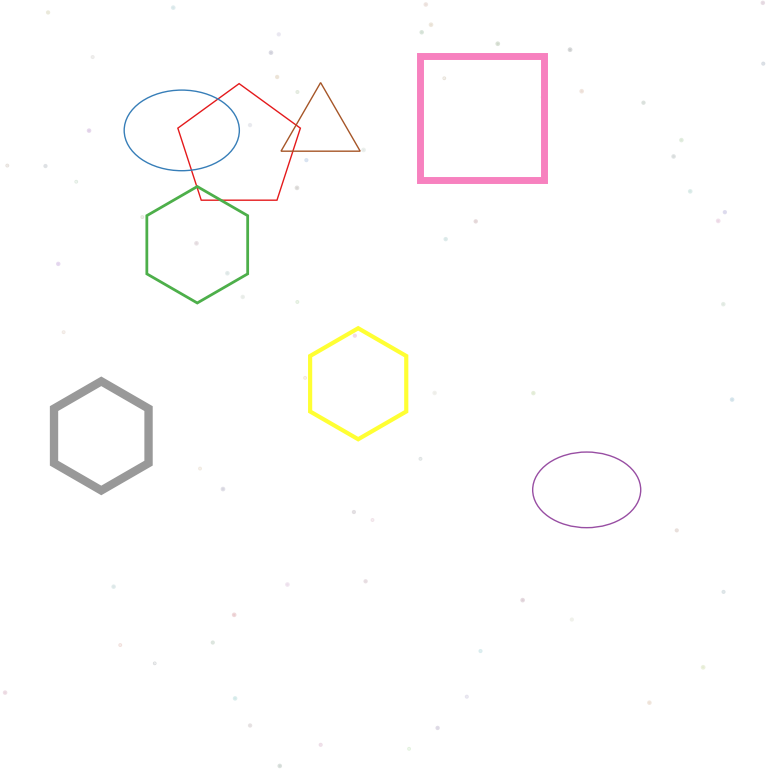[{"shape": "pentagon", "thickness": 0.5, "radius": 0.42, "center": [0.311, 0.808]}, {"shape": "oval", "thickness": 0.5, "radius": 0.37, "center": [0.236, 0.831]}, {"shape": "hexagon", "thickness": 1, "radius": 0.38, "center": [0.256, 0.682]}, {"shape": "oval", "thickness": 0.5, "radius": 0.35, "center": [0.762, 0.364]}, {"shape": "hexagon", "thickness": 1.5, "radius": 0.36, "center": [0.465, 0.502]}, {"shape": "triangle", "thickness": 0.5, "radius": 0.3, "center": [0.416, 0.833]}, {"shape": "square", "thickness": 2.5, "radius": 0.4, "center": [0.626, 0.847]}, {"shape": "hexagon", "thickness": 3, "radius": 0.35, "center": [0.132, 0.434]}]